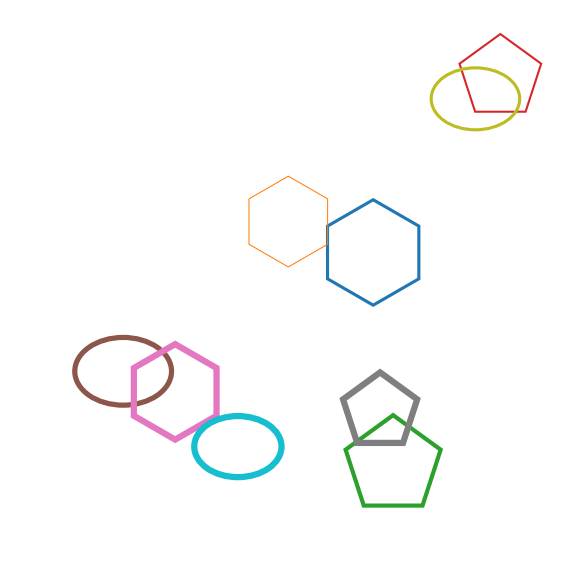[{"shape": "hexagon", "thickness": 1.5, "radius": 0.46, "center": [0.646, 0.562]}, {"shape": "hexagon", "thickness": 0.5, "radius": 0.39, "center": [0.499, 0.615]}, {"shape": "pentagon", "thickness": 2, "radius": 0.43, "center": [0.681, 0.194]}, {"shape": "pentagon", "thickness": 1, "radius": 0.37, "center": [0.866, 0.866]}, {"shape": "oval", "thickness": 2.5, "radius": 0.42, "center": [0.213, 0.356]}, {"shape": "hexagon", "thickness": 3, "radius": 0.41, "center": [0.303, 0.321]}, {"shape": "pentagon", "thickness": 3, "radius": 0.34, "center": [0.658, 0.287]}, {"shape": "oval", "thickness": 1.5, "radius": 0.38, "center": [0.823, 0.828]}, {"shape": "oval", "thickness": 3, "radius": 0.38, "center": [0.412, 0.226]}]